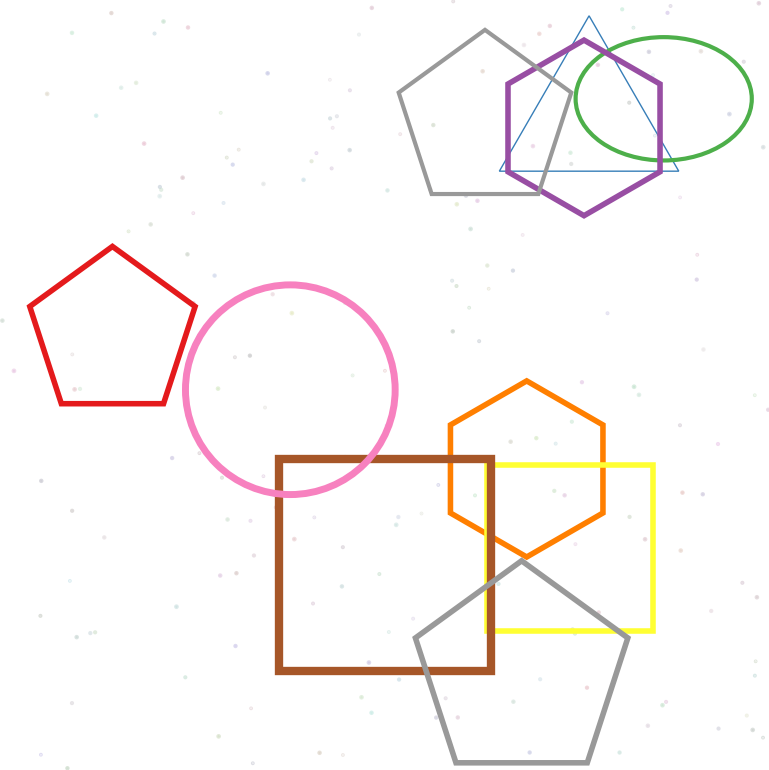[{"shape": "pentagon", "thickness": 2, "radius": 0.56, "center": [0.146, 0.567]}, {"shape": "triangle", "thickness": 0.5, "radius": 0.67, "center": [0.765, 0.845]}, {"shape": "oval", "thickness": 1.5, "radius": 0.57, "center": [0.862, 0.872]}, {"shape": "hexagon", "thickness": 2, "radius": 0.57, "center": [0.758, 0.834]}, {"shape": "hexagon", "thickness": 2, "radius": 0.57, "center": [0.684, 0.391]}, {"shape": "square", "thickness": 2, "radius": 0.54, "center": [0.74, 0.288]}, {"shape": "square", "thickness": 3, "radius": 0.69, "center": [0.5, 0.267]}, {"shape": "circle", "thickness": 2.5, "radius": 0.68, "center": [0.377, 0.494]}, {"shape": "pentagon", "thickness": 2, "radius": 0.73, "center": [0.677, 0.127]}, {"shape": "pentagon", "thickness": 1.5, "radius": 0.59, "center": [0.63, 0.843]}]